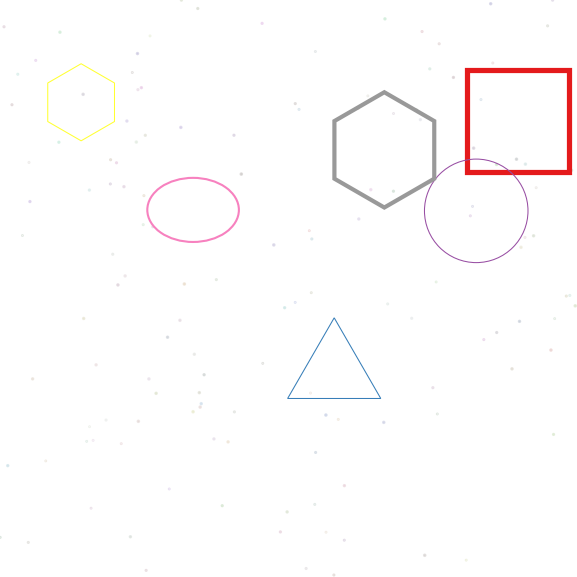[{"shape": "square", "thickness": 2.5, "radius": 0.44, "center": [0.897, 0.79]}, {"shape": "triangle", "thickness": 0.5, "radius": 0.47, "center": [0.579, 0.356]}, {"shape": "circle", "thickness": 0.5, "radius": 0.45, "center": [0.825, 0.634]}, {"shape": "hexagon", "thickness": 0.5, "radius": 0.33, "center": [0.14, 0.822]}, {"shape": "oval", "thickness": 1, "radius": 0.4, "center": [0.334, 0.636]}, {"shape": "hexagon", "thickness": 2, "radius": 0.5, "center": [0.666, 0.74]}]